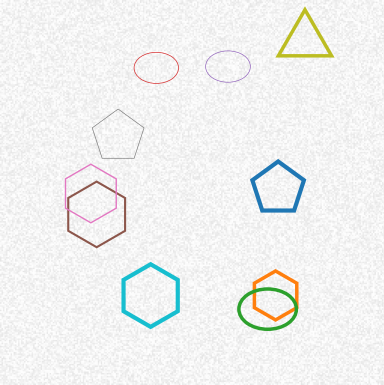[{"shape": "pentagon", "thickness": 3, "radius": 0.35, "center": [0.723, 0.51]}, {"shape": "hexagon", "thickness": 2.5, "radius": 0.32, "center": [0.716, 0.233]}, {"shape": "oval", "thickness": 2.5, "radius": 0.37, "center": [0.695, 0.197]}, {"shape": "oval", "thickness": 0.5, "radius": 0.29, "center": [0.406, 0.824]}, {"shape": "oval", "thickness": 0.5, "radius": 0.29, "center": [0.592, 0.827]}, {"shape": "hexagon", "thickness": 1.5, "radius": 0.43, "center": [0.251, 0.443]}, {"shape": "hexagon", "thickness": 1, "radius": 0.38, "center": [0.236, 0.497]}, {"shape": "pentagon", "thickness": 0.5, "radius": 0.35, "center": [0.307, 0.646]}, {"shape": "triangle", "thickness": 2.5, "radius": 0.4, "center": [0.792, 0.895]}, {"shape": "hexagon", "thickness": 3, "radius": 0.41, "center": [0.391, 0.232]}]